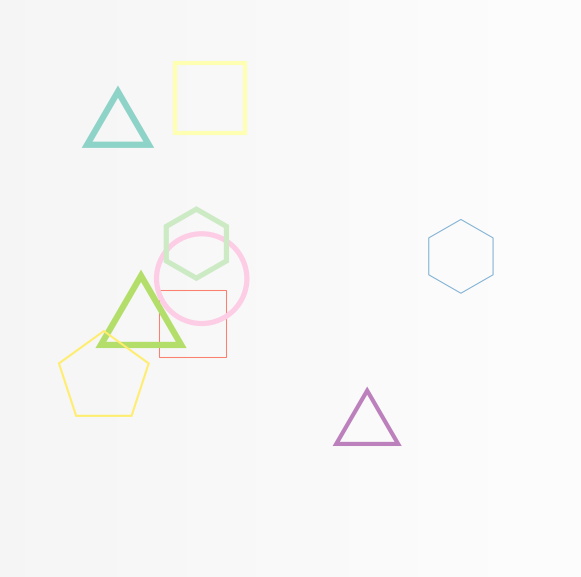[{"shape": "triangle", "thickness": 3, "radius": 0.31, "center": [0.203, 0.779]}, {"shape": "square", "thickness": 2, "radius": 0.3, "center": [0.362, 0.829]}, {"shape": "square", "thickness": 0.5, "radius": 0.29, "center": [0.33, 0.439]}, {"shape": "hexagon", "thickness": 0.5, "radius": 0.32, "center": [0.793, 0.555]}, {"shape": "triangle", "thickness": 3, "radius": 0.4, "center": [0.243, 0.442]}, {"shape": "circle", "thickness": 2.5, "radius": 0.39, "center": [0.347, 0.517]}, {"shape": "triangle", "thickness": 2, "radius": 0.31, "center": [0.632, 0.261]}, {"shape": "hexagon", "thickness": 2.5, "radius": 0.3, "center": [0.338, 0.577]}, {"shape": "pentagon", "thickness": 1, "radius": 0.41, "center": [0.179, 0.345]}]